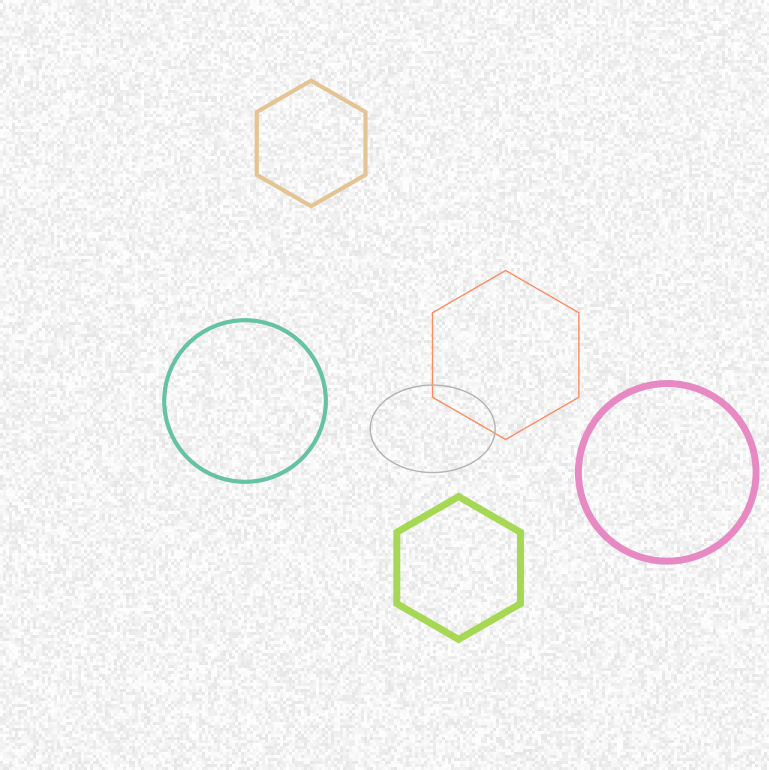[{"shape": "circle", "thickness": 1.5, "radius": 0.52, "center": [0.318, 0.479]}, {"shape": "hexagon", "thickness": 0.5, "radius": 0.55, "center": [0.657, 0.539]}, {"shape": "circle", "thickness": 2.5, "radius": 0.58, "center": [0.867, 0.387]}, {"shape": "hexagon", "thickness": 2.5, "radius": 0.46, "center": [0.596, 0.262]}, {"shape": "hexagon", "thickness": 1.5, "radius": 0.41, "center": [0.404, 0.814]}, {"shape": "oval", "thickness": 0.5, "radius": 0.41, "center": [0.562, 0.443]}]